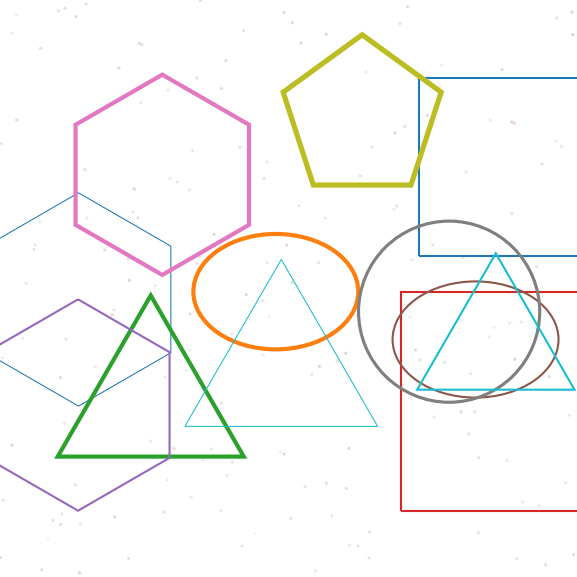[{"shape": "square", "thickness": 1, "radius": 0.77, "center": [0.879, 0.709]}, {"shape": "hexagon", "thickness": 0.5, "radius": 0.92, "center": [0.136, 0.481]}, {"shape": "oval", "thickness": 2, "radius": 0.71, "center": [0.478, 0.494]}, {"shape": "triangle", "thickness": 2, "radius": 0.93, "center": [0.261, 0.302]}, {"shape": "square", "thickness": 1, "radius": 0.95, "center": [0.884, 0.304]}, {"shape": "hexagon", "thickness": 1, "radius": 0.91, "center": [0.135, 0.298]}, {"shape": "oval", "thickness": 1, "radius": 0.72, "center": [0.823, 0.411]}, {"shape": "hexagon", "thickness": 2, "radius": 0.87, "center": [0.281, 0.696]}, {"shape": "circle", "thickness": 1.5, "radius": 0.78, "center": [0.778, 0.459]}, {"shape": "pentagon", "thickness": 2.5, "radius": 0.72, "center": [0.627, 0.795]}, {"shape": "triangle", "thickness": 1, "radius": 0.79, "center": [0.859, 0.403]}, {"shape": "triangle", "thickness": 0.5, "radius": 0.96, "center": [0.487, 0.357]}]